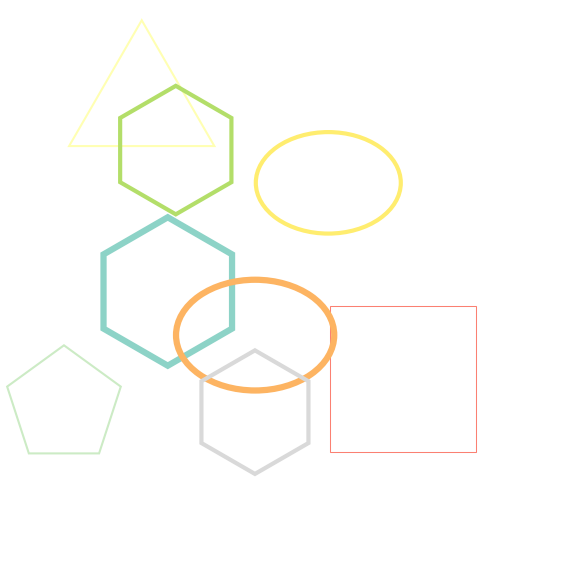[{"shape": "hexagon", "thickness": 3, "radius": 0.64, "center": [0.291, 0.494]}, {"shape": "triangle", "thickness": 1, "radius": 0.73, "center": [0.245, 0.819]}, {"shape": "square", "thickness": 0.5, "radius": 0.63, "center": [0.698, 0.343]}, {"shape": "oval", "thickness": 3, "radius": 0.68, "center": [0.442, 0.419]}, {"shape": "hexagon", "thickness": 2, "radius": 0.56, "center": [0.304, 0.739]}, {"shape": "hexagon", "thickness": 2, "radius": 0.53, "center": [0.441, 0.285]}, {"shape": "pentagon", "thickness": 1, "radius": 0.52, "center": [0.111, 0.298]}, {"shape": "oval", "thickness": 2, "radius": 0.63, "center": [0.568, 0.683]}]